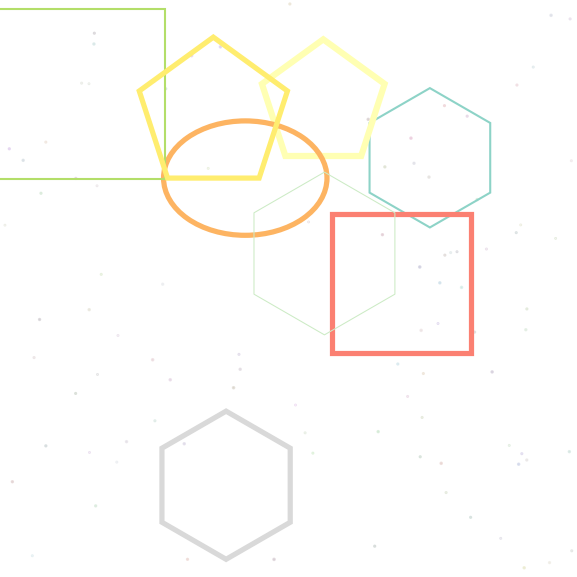[{"shape": "hexagon", "thickness": 1, "radius": 0.6, "center": [0.744, 0.726]}, {"shape": "pentagon", "thickness": 3, "radius": 0.56, "center": [0.56, 0.819]}, {"shape": "square", "thickness": 2.5, "radius": 0.6, "center": [0.695, 0.509]}, {"shape": "oval", "thickness": 2.5, "radius": 0.71, "center": [0.425, 0.691]}, {"shape": "square", "thickness": 1, "radius": 0.74, "center": [0.138, 0.837]}, {"shape": "hexagon", "thickness": 2.5, "radius": 0.64, "center": [0.391, 0.159]}, {"shape": "hexagon", "thickness": 0.5, "radius": 0.7, "center": [0.562, 0.56]}, {"shape": "pentagon", "thickness": 2.5, "radius": 0.67, "center": [0.369, 0.8]}]